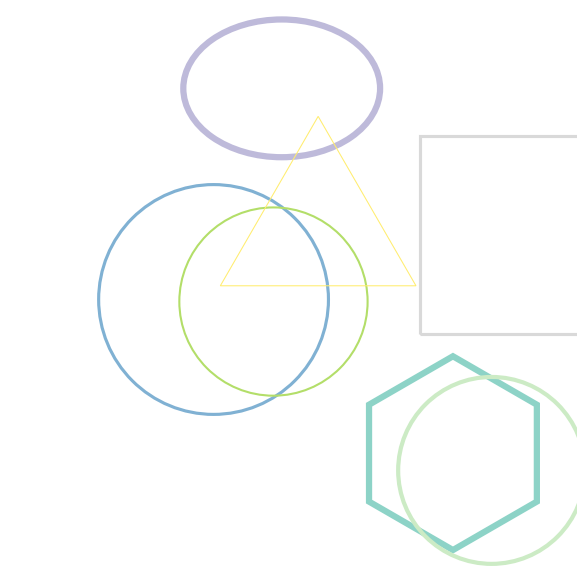[{"shape": "hexagon", "thickness": 3, "radius": 0.84, "center": [0.784, 0.214]}, {"shape": "oval", "thickness": 3, "radius": 0.85, "center": [0.488, 0.846]}, {"shape": "circle", "thickness": 1.5, "radius": 0.99, "center": [0.37, 0.481]}, {"shape": "circle", "thickness": 1, "radius": 0.82, "center": [0.474, 0.477]}, {"shape": "square", "thickness": 1.5, "radius": 0.86, "center": [0.898, 0.593]}, {"shape": "circle", "thickness": 2, "radius": 0.81, "center": [0.851, 0.185]}, {"shape": "triangle", "thickness": 0.5, "radius": 0.98, "center": [0.551, 0.602]}]